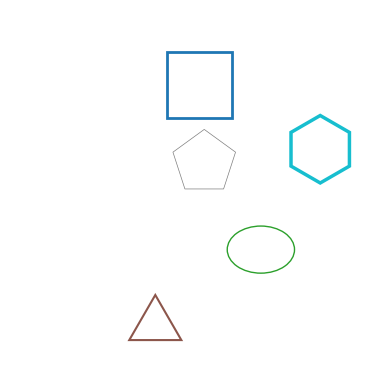[{"shape": "square", "thickness": 2, "radius": 0.42, "center": [0.518, 0.779]}, {"shape": "oval", "thickness": 1, "radius": 0.44, "center": [0.678, 0.352]}, {"shape": "triangle", "thickness": 1.5, "radius": 0.39, "center": [0.403, 0.156]}, {"shape": "pentagon", "thickness": 0.5, "radius": 0.43, "center": [0.531, 0.578]}, {"shape": "hexagon", "thickness": 2.5, "radius": 0.44, "center": [0.832, 0.612]}]